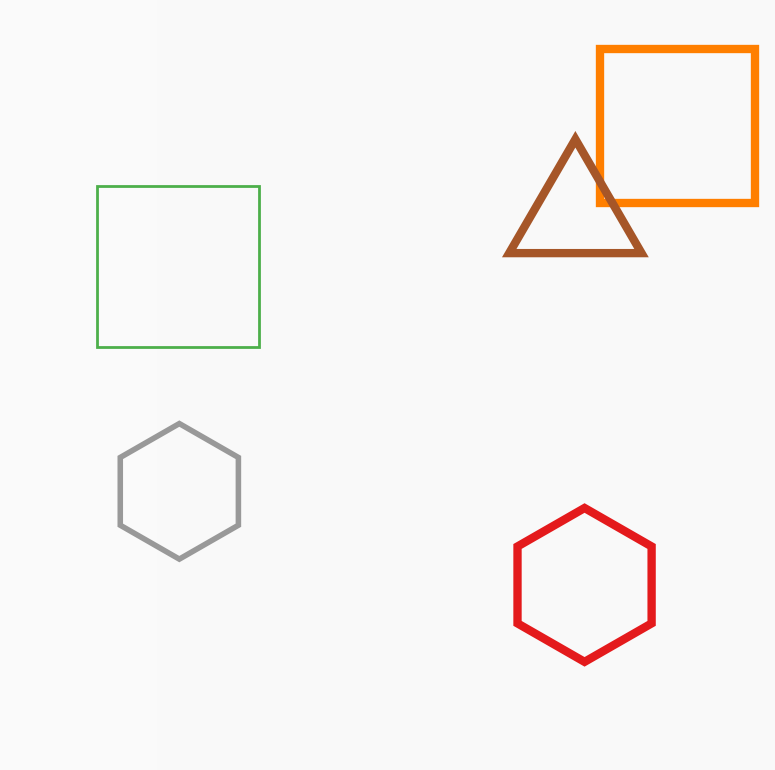[{"shape": "hexagon", "thickness": 3, "radius": 0.5, "center": [0.754, 0.24]}, {"shape": "square", "thickness": 1, "radius": 0.52, "center": [0.229, 0.654]}, {"shape": "square", "thickness": 3, "radius": 0.5, "center": [0.874, 0.837]}, {"shape": "triangle", "thickness": 3, "radius": 0.49, "center": [0.742, 0.721]}, {"shape": "hexagon", "thickness": 2, "radius": 0.44, "center": [0.231, 0.362]}]